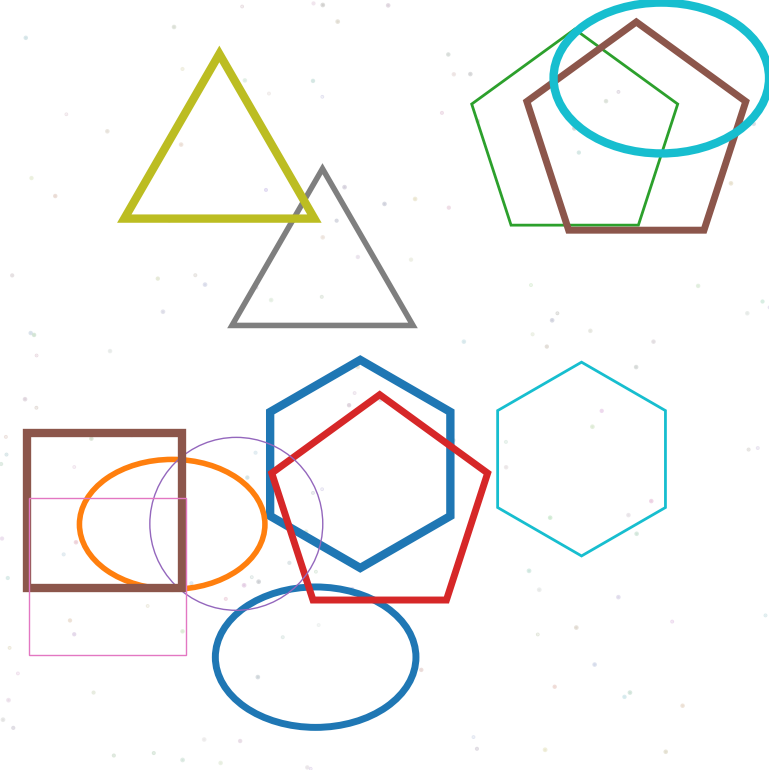[{"shape": "oval", "thickness": 2.5, "radius": 0.65, "center": [0.41, 0.147]}, {"shape": "hexagon", "thickness": 3, "radius": 0.68, "center": [0.468, 0.397]}, {"shape": "oval", "thickness": 2, "radius": 0.6, "center": [0.224, 0.319]}, {"shape": "pentagon", "thickness": 1, "radius": 0.7, "center": [0.746, 0.821]}, {"shape": "pentagon", "thickness": 2.5, "radius": 0.74, "center": [0.493, 0.34]}, {"shape": "circle", "thickness": 0.5, "radius": 0.56, "center": [0.307, 0.32]}, {"shape": "square", "thickness": 3, "radius": 0.5, "center": [0.136, 0.337]}, {"shape": "pentagon", "thickness": 2.5, "radius": 0.75, "center": [0.826, 0.822]}, {"shape": "square", "thickness": 0.5, "radius": 0.51, "center": [0.14, 0.252]}, {"shape": "triangle", "thickness": 2, "radius": 0.68, "center": [0.419, 0.645]}, {"shape": "triangle", "thickness": 3, "radius": 0.71, "center": [0.285, 0.787]}, {"shape": "hexagon", "thickness": 1, "radius": 0.63, "center": [0.755, 0.404]}, {"shape": "oval", "thickness": 3, "radius": 0.7, "center": [0.859, 0.899]}]